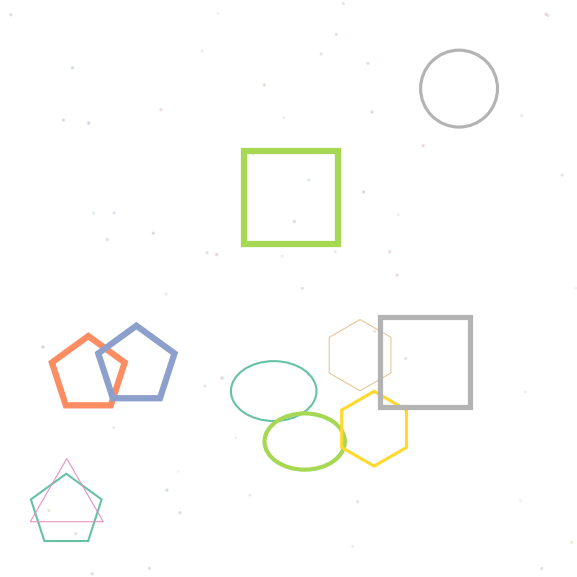[{"shape": "oval", "thickness": 1, "radius": 0.37, "center": [0.474, 0.322]}, {"shape": "pentagon", "thickness": 1, "radius": 0.32, "center": [0.115, 0.114]}, {"shape": "pentagon", "thickness": 3, "radius": 0.33, "center": [0.153, 0.351]}, {"shape": "pentagon", "thickness": 3, "radius": 0.35, "center": [0.236, 0.366]}, {"shape": "triangle", "thickness": 0.5, "radius": 0.36, "center": [0.116, 0.132]}, {"shape": "oval", "thickness": 2, "radius": 0.35, "center": [0.528, 0.235]}, {"shape": "square", "thickness": 3, "radius": 0.4, "center": [0.504, 0.657]}, {"shape": "hexagon", "thickness": 1.5, "radius": 0.32, "center": [0.648, 0.257]}, {"shape": "hexagon", "thickness": 0.5, "radius": 0.31, "center": [0.623, 0.384]}, {"shape": "square", "thickness": 2.5, "radius": 0.39, "center": [0.736, 0.372]}, {"shape": "circle", "thickness": 1.5, "radius": 0.33, "center": [0.795, 0.846]}]